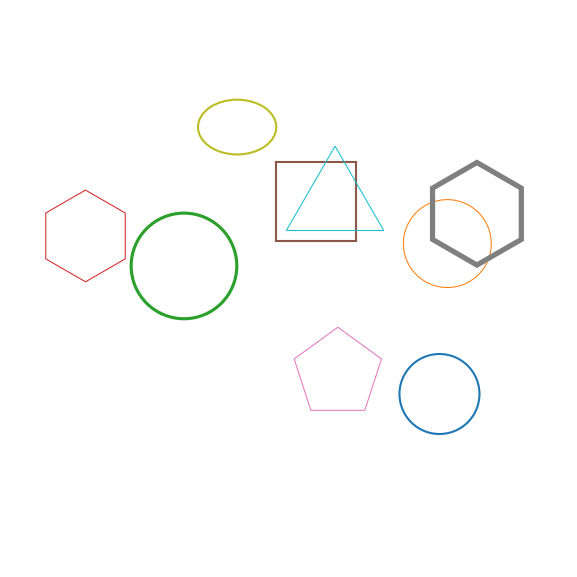[{"shape": "circle", "thickness": 1, "radius": 0.35, "center": [0.761, 0.317]}, {"shape": "circle", "thickness": 0.5, "radius": 0.38, "center": [0.775, 0.577]}, {"shape": "circle", "thickness": 1.5, "radius": 0.46, "center": [0.319, 0.539]}, {"shape": "hexagon", "thickness": 0.5, "radius": 0.4, "center": [0.148, 0.591]}, {"shape": "square", "thickness": 1, "radius": 0.34, "center": [0.547, 0.65]}, {"shape": "pentagon", "thickness": 0.5, "radius": 0.4, "center": [0.585, 0.353]}, {"shape": "hexagon", "thickness": 2.5, "radius": 0.44, "center": [0.826, 0.629]}, {"shape": "oval", "thickness": 1, "radius": 0.34, "center": [0.411, 0.779]}, {"shape": "triangle", "thickness": 0.5, "radius": 0.49, "center": [0.58, 0.649]}]